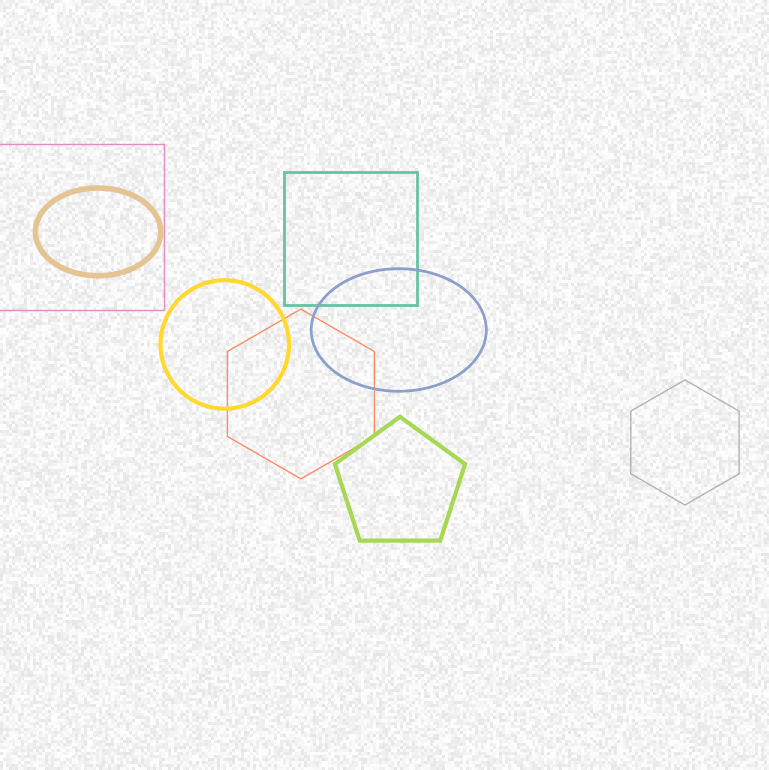[{"shape": "square", "thickness": 1, "radius": 0.43, "center": [0.455, 0.69]}, {"shape": "hexagon", "thickness": 0.5, "radius": 0.55, "center": [0.391, 0.488]}, {"shape": "oval", "thickness": 1, "radius": 0.57, "center": [0.518, 0.571]}, {"shape": "square", "thickness": 0.5, "radius": 0.54, "center": [0.106, 0.705]}, {"shape": "pentagon", "thickness": 1.5, "radius": 0.44, "center": [0.519, 0.37]}, {"shape": "circle", "thickness": 1.5, "radius": 0.42, "center": [0.292, 0.553]}, {"shape": "oval", "thickness": 2, "radius": 0.41, "center": [0.127, 0.699]}, {"shape": "hexagon", "thickness": 0.5, "radius": 0.41, "center": [0.89, 0.425]}]